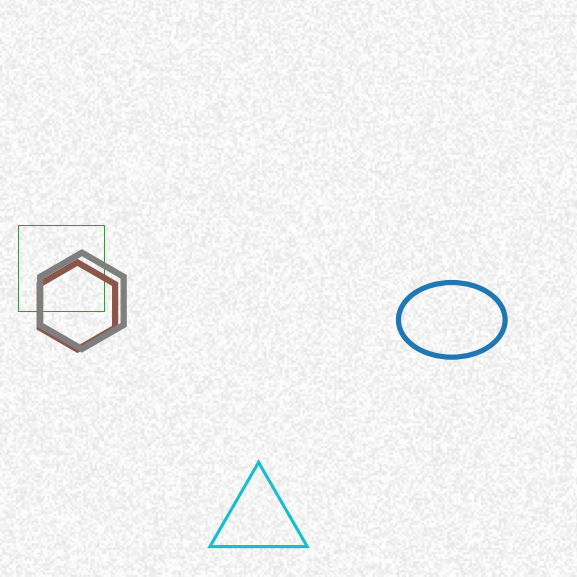[{"shape": "oval", "thickness": 2.5, "radius": 0.46, "center": [0.782, 0.445]}, {"shape": "square", "thickness": 0.5, "radius": 0.37, "center": [0.106, 0.535]}, {"shape": "hexagon", "thickness": 3, "radius": 0.38, "center": [0.134, 0.469]}, {"shape": "hexagon", "thickness": 3, "radius": 0.42, "center": [0.142, 0.478]}, {"shape": "triangle", "thickness": 1.5, "radius": 0.49, "center": [0.448, 0.101]}]